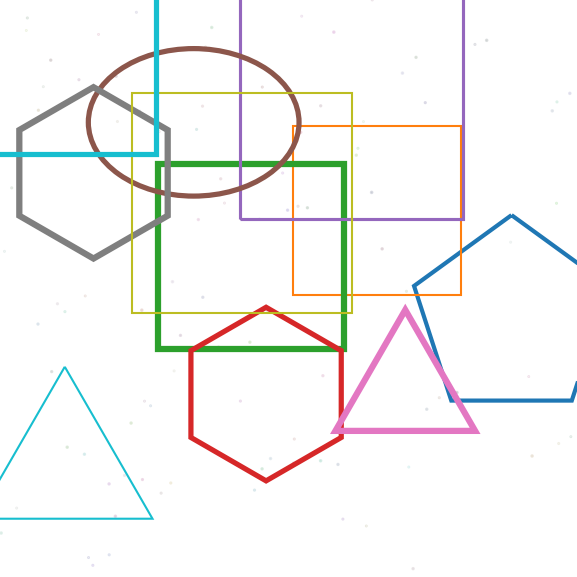[{"shape": "pentagon", "thickness": 2, "radius": 0.89, "center": [0.886, 0.449]}, {"shape": "square", "thickness": 1, "radius": 0.73, "center": [0.653, 0.635]}, {"shape": "square", "thickness": 3, "radius": 0.8, "center": [0.435, 0.555]}, {"shape": "hexagon", "thickness": 2.5, "radius": 0.75, "center": [0.461, 0.317]}, {"shape": "square", "thickness": 1.5, "radius": 0.97, "center": [0.609, 0.814]}, {"shape": "oval", "thickness": 2.5, "radius": 0.91, "center": [0.335, 0.787]}, {"shape": "triangle", "thickness": 3, "radius": 0.7, "center": [0.702, 0.323]}, {"shape": "hexagon", "thickness": 3, "radius": 0.74, "center": [0.162, 0.7]}, {"shape": "square", "thickness": 1, "radius": 0.95, "center": [0.419, 0.647]}, {"shape": "square", "thickness": 2.5, "radius": 0.83, "center": [0.103, 0.899]}, {"shape": "triangle", "thickness": 1, "radius": 0.88, "center": [0.112, 0.189]}]